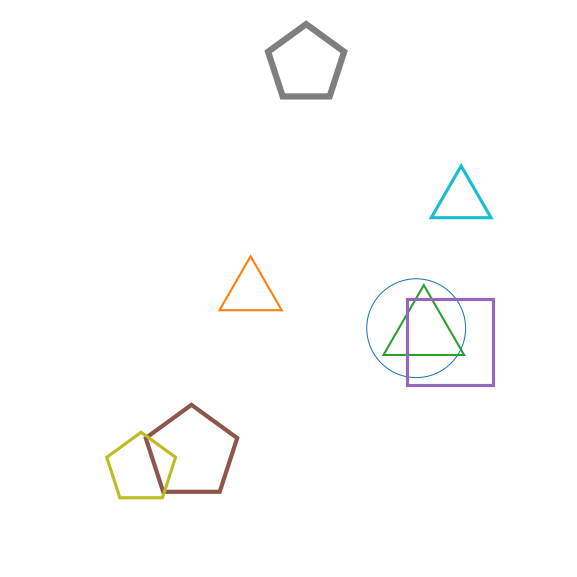[{"shape": "circle", "thickness": 0.5, "radius": 0.43, "center": [0.721, 0.431]}, {"shape": "triangle", "thickness": 1, "radius": 0.31, "center": [0.434, 0.493]}, {"shape": "triangle", "thickness": 1, "radius": 0.4, "center": [0.734, 0.425]}, {"shape": "square", "thickness": 1.5, "radius": 0.37, "center": [0.78, 0.407]}, {"shape": "pentagon", "thickness": 2, "radius": 0.42, "center": [0.332, 0.215]}, {"shape": "pentagon", "thickness": 3, "radius": 0.35, "center": [0.53, 0.888]}, {"shape": "pentagon", "thickness": 1.5, "radius": 0.31, "center": [0.244, 0.188]}, {"shape": "triangle", "thickness": 1.5, "radius": 0.3, "center": [0.799, 0.652]}]